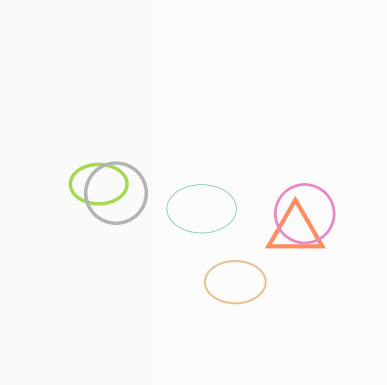[{"shape": "oval", "thickness": 0.5, "radius": 0.45, "center": [0.52, 0.458]}, {"shape": "triangle", "thickness": 3, "radius": 0.4, "center": [0.762, 0.4]}, {"shape": "circle", "thickness": 2, "radius": 0.38, "center": [0.786, 0.445]}, {"shape": "oval", "thickness": 2.5, "radius": 0.37, "center": [0.255, 0.522]}, {"shape": "oval", "thickness": 1.5, "radius": 0.39, "center": [0.607, 0.267]}, {"shape": "circle", "thickness": 2.5, "radius": 0.39, "center": [0.299, 0.498]}]